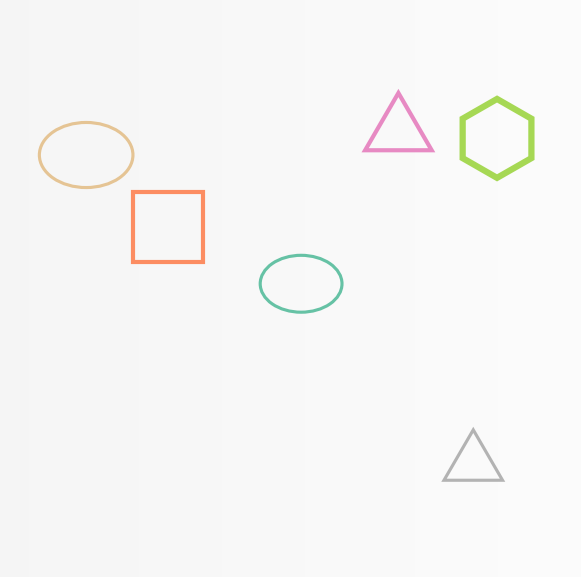[{"shape": "oval", "thickness": 1.5, "radius": 0.35, "center": [0.518, 0.508]}, {"shape": "square", "thickness": 2, "radius": 0.3, "center": [0.289, 0.606]}, {"shape": "triangle", "thickness": 2, "radius": 0.33, "center": [0.685, 0.772]}, {"shape": "hexagon", "thickness": 3, "radius": 0.34, "center": [0.855, 0.759]}, {"shape": "oval", "thickness": 1.5, "radius": 0.4, "center": [0.148, 0.731]}, {"shape": "triangle", "thickness": 1.5, "radius": 0.29, "center": [0.814, 0.197]}]